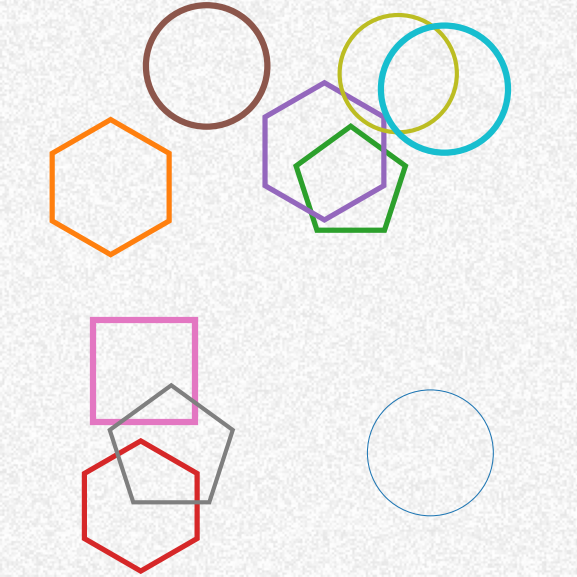[{"shape": "circle", "thickness": 0.5, "radius": 0.55, "center": [0.745, 0.215]}, {"shape": "hexagon", "thickness": 2.5, "radius": 0.58, "center": [0.192, 0.675]}, {"shape": "pentagon", "thickness": 2.5, "radius": 0.5, "center": [0.607, 0.681]}, {"shape": "hexagon", "thickness": 2.5, "radius": 0.56, "center": [0.244, 0.123]}, {"shape": "hexagon", "thickness": 2.5, "radius": 0.59, "center": [0.562, 0.737]}, {"shape": "circle", "thickness": 3, "radius": 0.53, "center": [0.358, 0.885]}, {"shape": "square", "thickness": 3, "radius": 0.44, "center": [0.249, 0.356]}, {"shape": "pentagon", "thickness": 2, "radius": 0.56, "center": [0.297, 0.22]}, {"shape": "circle", "thickness": 2, "radius": 0.51, "center": [0.69, 0.872]}, {"shape": "circle", "thickness": 3, "radius": 0.55, "center": [0.77, 0.845]}]